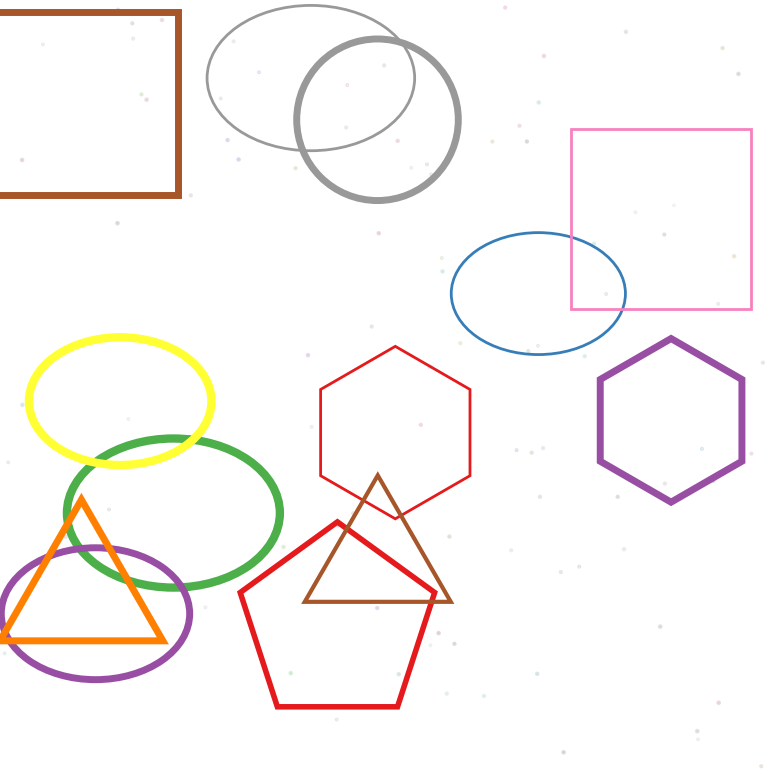[{"shape": "hexagon", "thickness": 1, "radius": 0.56, "center": [0.513, 0.438]}, {"shape": "pentagon", "thickness": 2, "radius": 0.66, "center": [0.438, 0.189]}, {"shape": "oval", "thickness": 1, "radius": 0.57, "center": [0.699, 0.619]}, {"shape": "oval", "thickness": 3, "radius": 0.69, "center": [0.225, 0.334]}, {"shape": "oval", "thickness": 2.5, "radius": 0.61, "center": [0.124, 0.203]}, {"shape": "hexagon", "thickness": 2.5, "radius": 0.53, "center": [0.872, 0.454]}, {"shape": "triangle", "thickness": 2.5, "radius": 0.61, "center": [0.106, 0.229]}, {"shape": "oval", "thickness": 3, "radius": 0.59, "center": [0.156, 0.479]}, {"shape": "triangle", "thickness": 1.5, "radius": 0.55, "center": [0.491, 0.273]}, {"shape": "square", "thickness": 2.5, "radius": 0.59, "center": [0.113, 0.866]}, {"shape": "square", "thickness": 1, "radius": 0.58, "center": [0.858, 0.715]}, {"shape": "circle", "thickness": 2.5, "radius": 0.52, "center": [0.49, 0.844]}, {"shape": "oval", "thickness": 1, "radius": 0.67, "center": [0.404, 0.899]}]